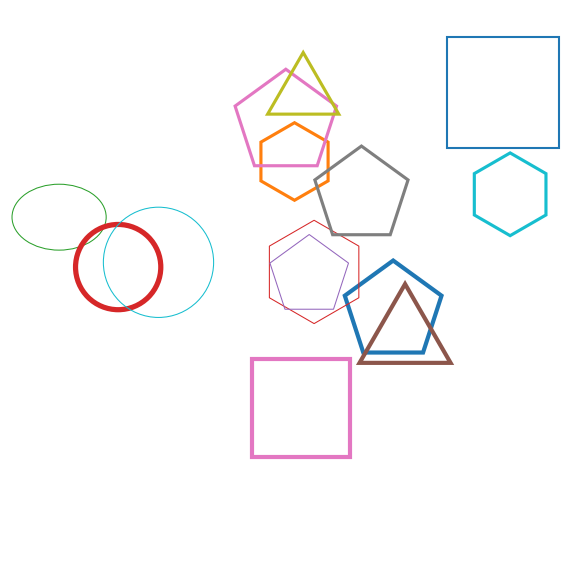[{"shape": "square", "thickness": 1, "radius": 0.48, "center": [0.871, 0.839]}, {"shape": "pentagon", "thickness": 2, "radius": 0.44, "center": [0.681, 0.46]}, {"shape": "hexagon", "thickness": 1.5, "radius": 0.34, "center": [0.51, 0.719]}, {"shape": "oval", "thickness": 0.5, "radius": 0.41, "center": [0.102, 0.623]}, {"shape": "circle", "thickness": 2.5, "radius": 0.37, "center": [0.205, 0.537]}, {"shape": "hexagon", "thickness": 0.5, "radius": 0.45, "center": [0.544, 0.528]}, {"shape": "pentagon", "thickness": 0.5, "radius": 0.36, "center": [0.535, 0.522]}, {"shape": "triangle", "thickness": 2, "radius": 0.46, "center": [0.701, 0.416]}, {"shape": "square", "thickness": 2, "radius": 0.43, "center": [0.521, 0.293]}, {"shape": "pentagon", "thickness": 1.5, "radius": 0.46, "center": [0.495, 0.787]}, {"shape": "pentagon", "thickness": 1.5, "radius": 0.42, "center": [0.626, 0.661]}, {"shape": "triangle", "thickness": 1.5, "radius": 0.36, "center": [0.525, 0.837]}, {"shape": "circle", "thickness": 0.5, "radius": 0.48, "center": [0.274, 0.545]}, {"shape": "hexagon", "thickness": 1.5, "radius": 0.36, "center": [0.883, 0.663]}]